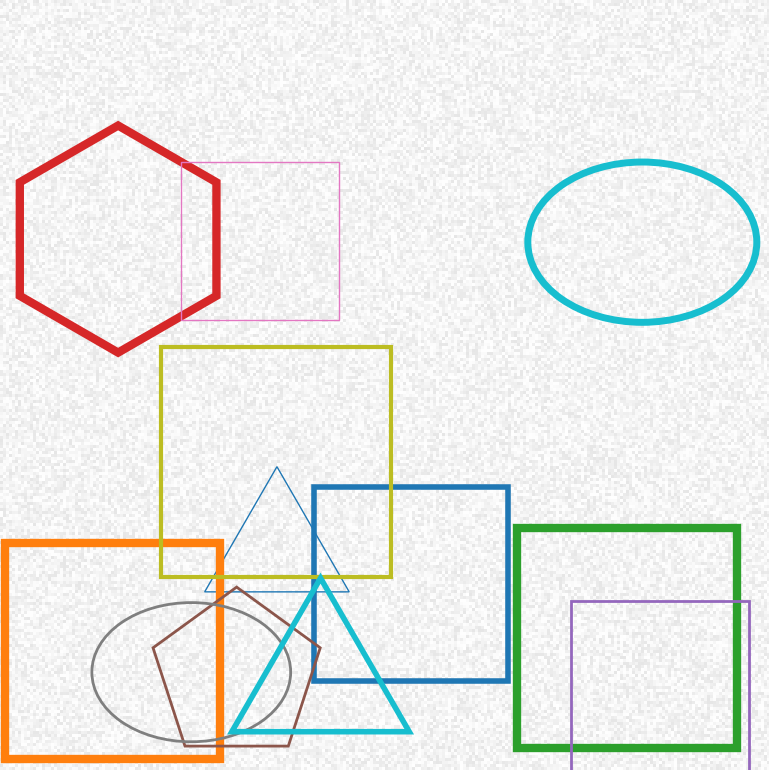[{"shape": "triangle", "thickness": 0.5, "radius": 0.54, "center": [0.36, 0.286]}, {"shape": "square", "thickness": 2, "radius": 0.63, "center": [0.533, 0.241]}, {"shape": "square", "thickness": 3, "radius": 0.7, "center": [0.146, 0.154]}, {"shape": "square", "thickness": 3, "radius": 0.71, "center": [0.814, 0.172]}, {"shape": "hexagon", "thickness": 3, "radius": 0.74, "center": [0.153, 0.69]}, {"shape": "square", "thickness": 1, "radius": 0.58, "center": [0.857, 0.104]}, {"shape": "pentagon", "thickness": 1, "radius": 0.57, "center": [0.307, 0.123]}, {"shape": "square", "thickness": 0.5, "radius": 0.52, "center": [0.338, 0.687]}, {"shape": "oval", "thickness": 1, "radius": 0.65, "center": [0.248, 0.127]}, {"shape": "square", "thickness": 1.5, "radius": 0.75, "center": [0.359, 0.4]}, {"shape": "triangle", "thickness": 2, "radius": 0.66, "center": [0.416, 0.116]}, {"shape": "oval", "thickness": 2.5, "radius": 0.74, "center": [0.834, 0.685]}]